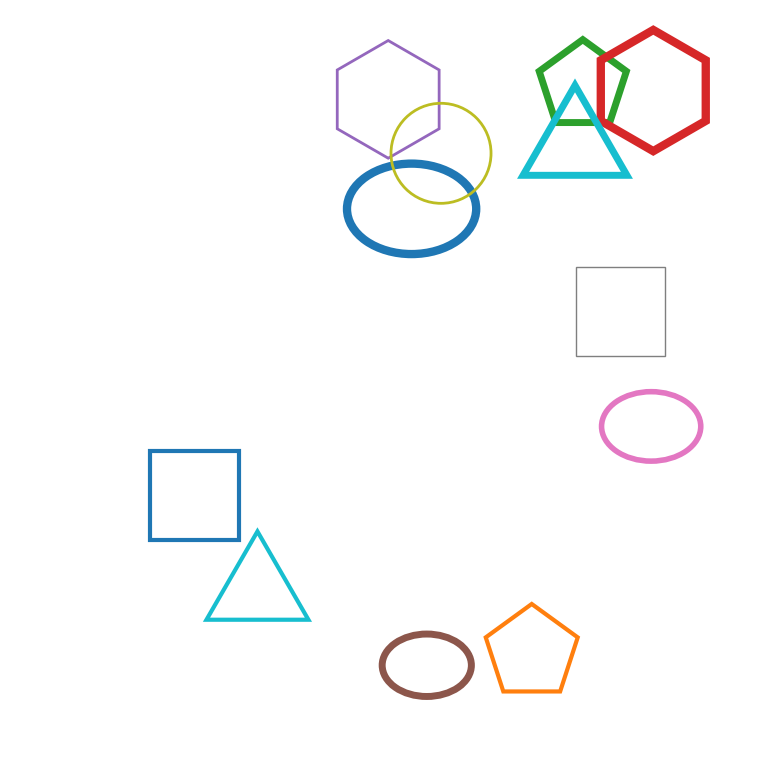[{"shape": "oval", "thickness": 3, "radius": 0.42, "center": [0.535, 0.729]}, {"shape": "square", "thickness": 1.5, "radius": 0.29, "center": [0.253, 0.356]}, {"shape": "pentagon", "thickness": 1.5, "radius": 0.31, "center": [0.691, 0.153]}, {"shape": "pentagon", "thickness": 2.5, "radius": 0.3, "center": [0.757, 0.889]}, {"shape": "hexagon", "thickness": 3, "radius": 0.39, "center": [0.848, 0.882]}, {"shape": "hexagon", "thickness": 1, "radius": 0.38, "center": [0.504, 0.871]}, {"shape": "oval", "thickness": 2.5, "radius": 0.29, "center": [0.554, 0.136]}, {"shape": "oval", "thickness": 2, "radius": 0.32, "center": [0.846, 0.446]}, {"shape": "square", "thickness": 0.5, "radius": 0.29, "center": [0.805, 0.595]}, {"shape": "circle", "thickness": 1, "radius": 0.32, "center": [0.573, 0.801]}, {"shape": "triangle", "thickness": 2.5, "radius": 0.39, "center": [0.747, 0.811]}, {"shape": "triangle", "thickness": 1.5, "radius": 0.38, "center": [0.334, 0.233]}]